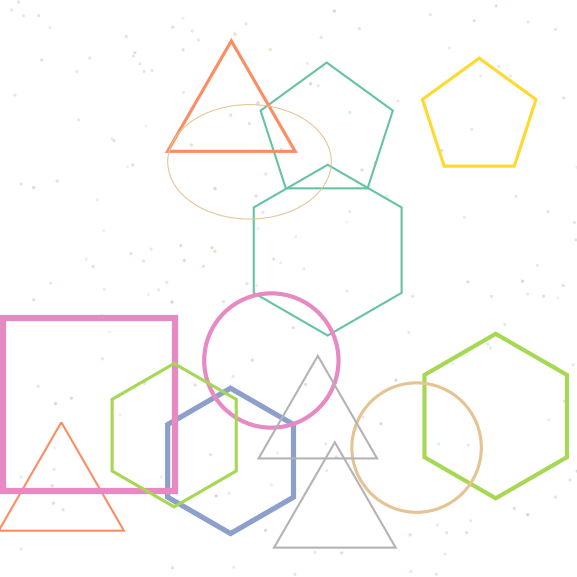[{"shape": "pentagon", "thickness": 1, "radius": 0.6, "center": [0.566, 0.77]}, {"shape": "hexagon", "thickness": 1, "radius": 0.74, "center": [0.567, 0.566]}, {"shape": "triangle", "thickness": 1, "radius": 0.63, "center": [0.106, 0.143]}, {"shape": "triangle", "thickness": 1.5, "radius": 0.64, "center": [0.401, 0.801]}, {"shape": "hexagon", "thickness": 2.5, "radius": 0.63, "center": [0.399, 0.201]}, {"shape": "square", "thickness": 3, "radius": 0.75, "center": [0.154, 0.298]}, {"shape": "circle", "thickness": 2, "radius": 0.58, "center": [0.47, 0.375]}, {"shape": "hexagon", "thickness": 2, "radius": 0.71, "center": [0.858, 0.279]}, {"shape": "hexagon", "thickness": 1.5, "radius": 0.62, "center": [0.302, 0.246]}, {"shape": "pentagon", "thickness": 1.5, "radius": 0.52, "center": [0.83, 0.795]}, {"shape": "oval", "thickness": 0.5, "radius": 0.71, "center": [0.432, 0.719]}, {"shape": "circle", "thickness": 1.5, "radius": 0.56, "center": [0.721, 0.224]}, {"shape": "triangle", "thickness": 1, "radius": 0.61, "center": [0.58, 0.112]}, {"shape": "triangle", "thickness": 1, "radius": 0.59, "center": [0.55, 0.265]}]